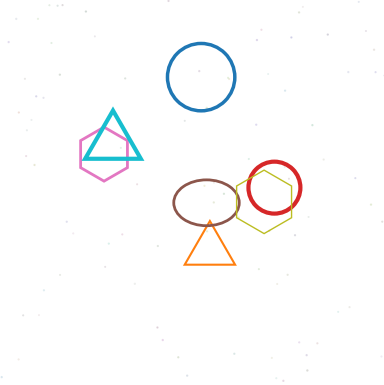[{"shape": "circle", "thickness": 2.5, "radius": 0.44, "center": [0.522, 0.8]}, {"shape": "triangle", "thickness": 1.5, "radius": 0.38, "center": [0.545, 0.35]}, {"shape": "circle", "thickness": 3, "radius": 0.34, "center": [0.713, 0.513]}, {"shape": "oval", "thickness": 2, "radius": 0.43, "center": [0.536, 0.473]}, {"shape": "hexagon", "thickness": 2, "radius": 0.35, "center": [0.27, 0.6]}, {"shape": "hexagon", "thickness": 1, "radius": 0.41, "center": [0.686, 0.476]}, {"shape": "triangle", "thickness": 3, "radius": 0.42, "center": [0.293, 0.629]}]